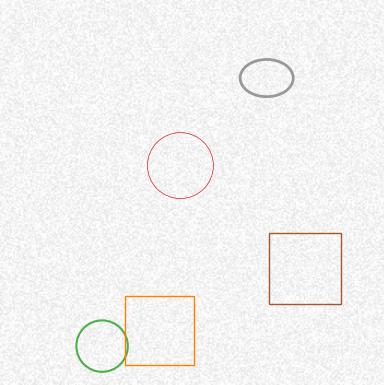[{"shape": "circle", "thickness": 0.5, "radius": 0.43, "center": [0.469, 0.57]}, {"shape": "circle", "thickness": 1.5, "radius": 0.33, "center": [0.265, 0.101]}, {"shape": "square", "thickness": 1, "radius": 0.45, "center": [0.415, 0.141]}, {"shape": "square", "thickness": 1, "radius": 0.47, "center": [0.792, 0.303]}, {"shape": "oval", "thickness": 2, "radius": 0.34, "center": [0.693, 0.797]}]